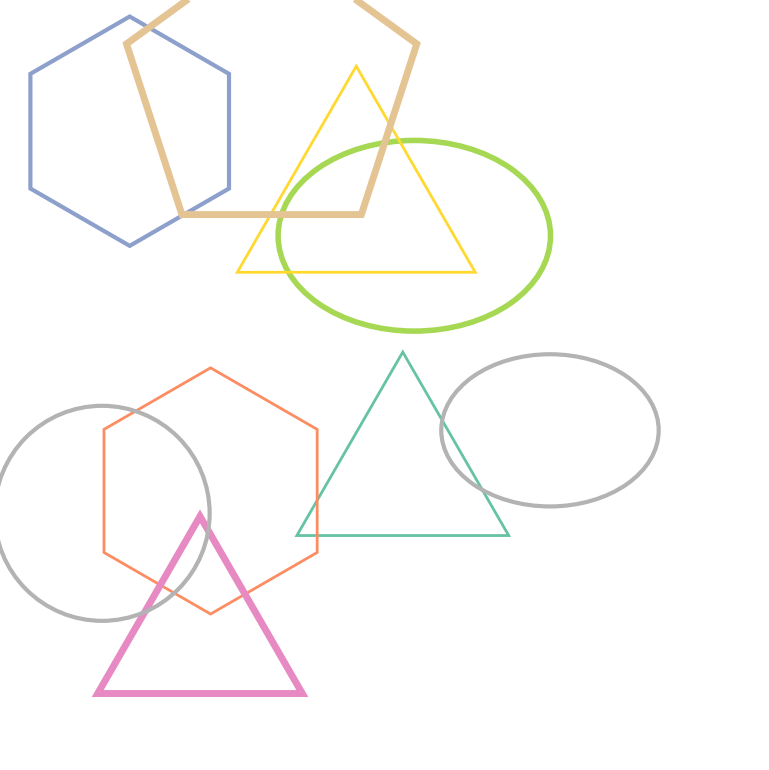[{"shape": "triangle", "thickness": 1, "radius": 0.79, "center": [0.523, 0.384]}, {"shape": "hexagon", "thickness": 1, "radius": 0.8, "center": [0.273, 0.362]}, {"shape": "hexagon", "thickness": 1.5, "radius": 0.74, "center": [0.168, 0.83]}, {"shape": "triangle", "thickness": 2.5, "radius": 0.77, "center": [0.26, 0.176]}, {"shape": "oval", "thickness": 2, "radius": 0.88, "center": [0.538, 0.694]}, {"shape": "triangle", "thickness": 1, "radius": 0.89, "center": [0.463, 0.736]}, {"shape": "pentagon", "thickness": 2.5, "radius": 0.99, "center": [0.353, 0.882]}, {"shape": "oval", "thickness": 1.5, "radius": 0.71, "center": [0.714, 0.441]}, {"shape": "circle", "thickness": 1.5, "radius": 0.7, "center": [0.133, 0.333]}]